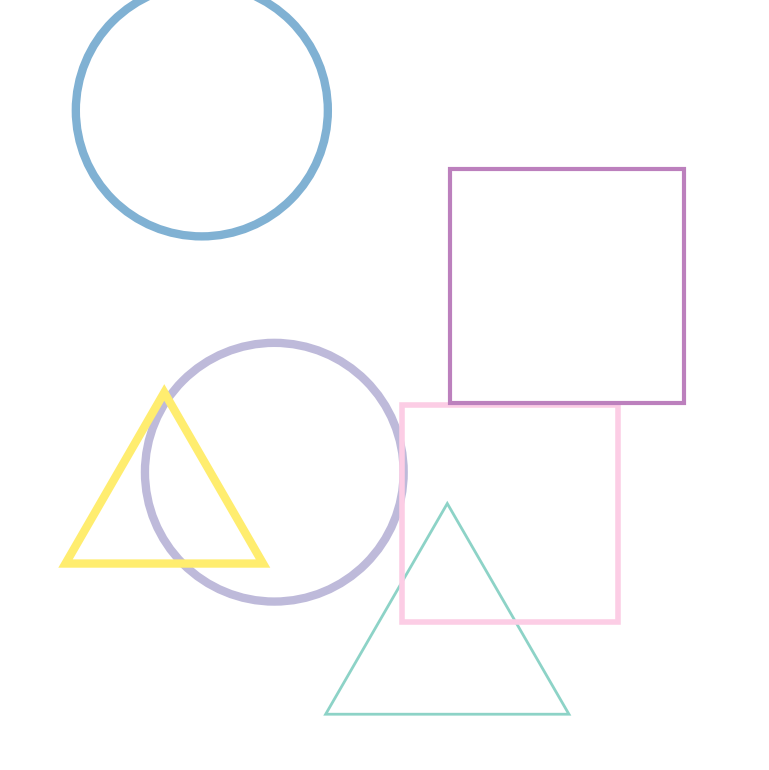[{"shape": "triangle", "thickness": 1, "radius": 0.91, "center": [0.581, 0.164]}, {"shape": "circle", "thickness": 3, "radius": 0.84, "center": [0.356, 0.387]}, {"shape": "circle", "thickness": 3, "radius": 0.82, "center": [0.262, 0.857]}, {"shape": "square", "thickness": 2, "radius": 0.7, "center": [0.663, 0.333]}, {"shape": "square", "thickness": 1.5, "radius": 0.76, "center": [0.736, 0.629]}, {"shape": "triangle", "thickness": 3, "radius": 0.74, "center": [0.213, 0.342]}]